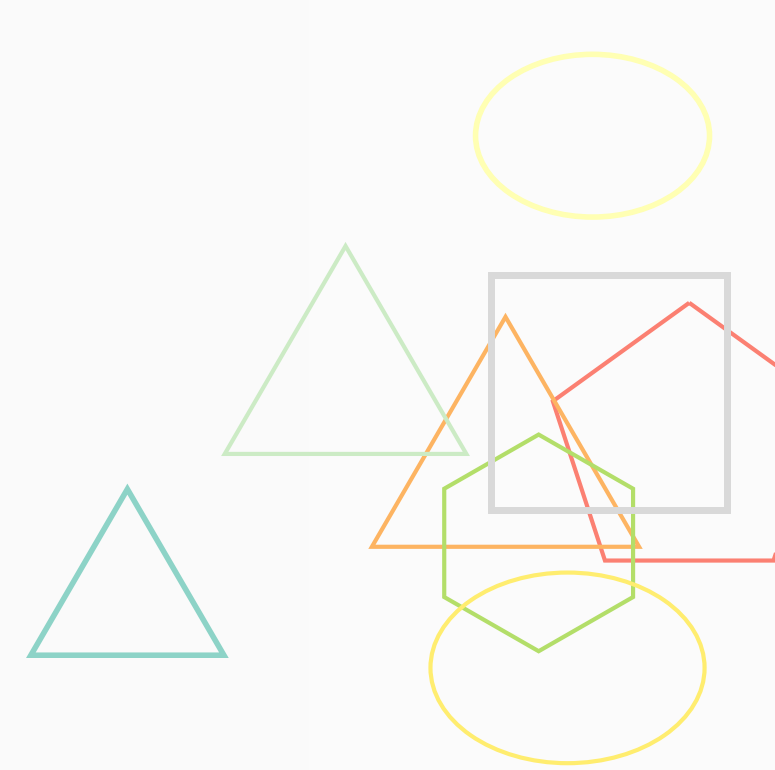[{"shape": "triangle", "thickness": 2, "radius": 0.72, "center": [0.164, 0.221]}, {"shape": "oval", "thickness": 2, "radius": 0.75, "center": [0.765, 0.824]}, {"shape": "pentagon", "thickness": 1.5, "radius": 0.93, "center": [0.889, 0.422]}, {"shape": "triangle", "thickness": 1.5, "radius": 1.0, "center": [0.652, 0.389]}, {"shape": "hexagon", "thickness": 1.5, "radius": 0.7, "center": [0.695, 0.295]}, {"shape": "square", "thickness": 2.5, "radius": 0.76, "center": [0.786, 0.49]}, {"shape": "triangle", "thickness": 1.5, "radius": 0.9, "center": [0.446, 0.5]}, {"shape": "oval", "thickness": 1.5, "radius": 0.88, "center": [0.732, 0.133]}]